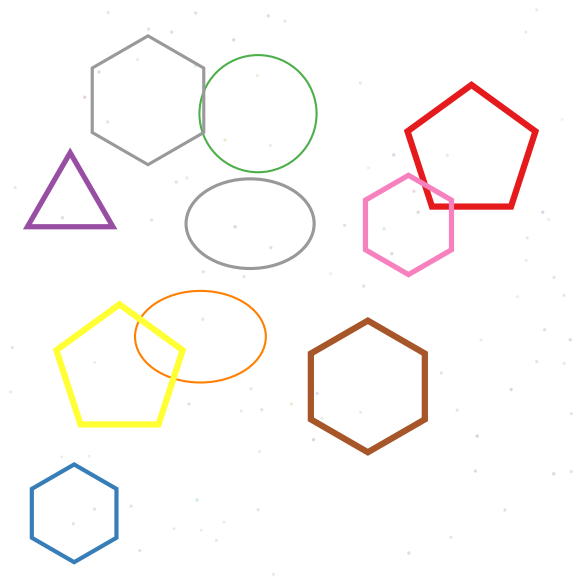[{"shape": "pentagon", "thickness": 3, "radius": 0.58, "center": [0.816, 0.736]}, {"shape": "hexagon", "thickness": 2, "radius": 0.42, "center": [0.128, 0.11]}, {"shape": "circle", "thickness": 1, "radius": 0.51, "center": [0.447, 0.802]}, {"shape": "triangle", "thickness": 2.5, "radius": 0.43, "center": [0.122, 0.649]}, {"shape": "oval", "thickness": 1, "radius": 0.57, "center": [0.347, 0.416]}, {"shape": "pentagon", "thickness": 3, "radius": 0.57, "center": [0.207, 0.357]}, {"shape": "hexagon", "thickness": 3, "radius": 0.57, "center": [0.637, 0.33]}, {"shape": "hexagon", "thickness": 2.5, "radius": 0.43, "center": [0.707, 0.61]}, {"shape": "oval", "thickness": 1.5, "radius": 0.55, "center": [0.433, 0.612]}, {"shape": "hexagon", "thickness": 1.5, "radius": 0.56, "center": [0.256, 0.826]}]